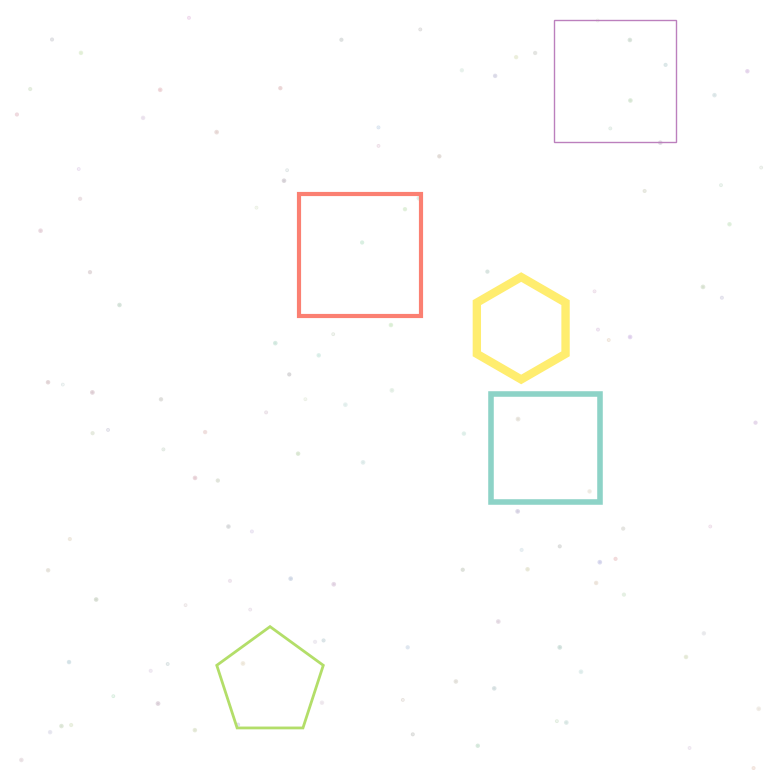[{"shape": "square", "thickness": 2, "radius": 0.35, "center": [0.708, 0.418]}, {"shape": "square", "thickness": 1.5, "radius": 0.4, "center": [0.467, 0.669]}, {"shape": "pentagon", "thickness": 1, "radius": 0.36, "center": [0.351, 0.113]}, {"shape": "square", "thickness": 0.5, "radius": 0.4, "center": [0.799, 0.895]}, {"shape": "hexagon", "thickness": 3, "radius": 0.33, "center": [0.677, 0.574]}]